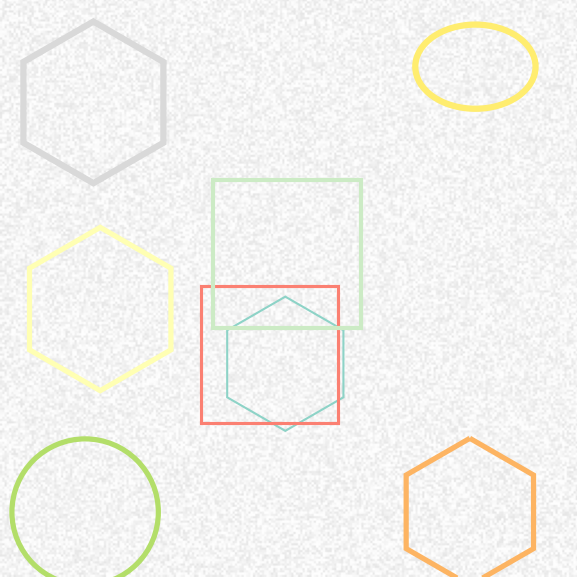[{"shape": "hexagon", "thickness": 1, "radius": 0.58, "center": [0.494, 0.369]}, {"shape": "hexagon", "thickness": 2.5, "radius": 0.71, "center": [0.174, 0.464]}, {"shape": "square", "thickness": 1.5, "radius": 0.59, "center": [0.466, 0.386]}, {"shape": "hexagon", "thickness": 2.5, "radius": 0.64, "center": [0.814, 0.113]}, {"shape": "circle", "thickness": 2.5, "radius": 0.63, "center": [0.147, 0.112]}, {"shape": "hexagon", "thickness": 3, "radius": 0.7, "center": [0.162, 0.822]}, {"shape": "square", "thickness": 2, "radius": 0.64, "center": [0.497, 0.559]}, {"shape": "oval", "thickness": 3, "radius": 0.52, "center": [0.823, 0.884]}]